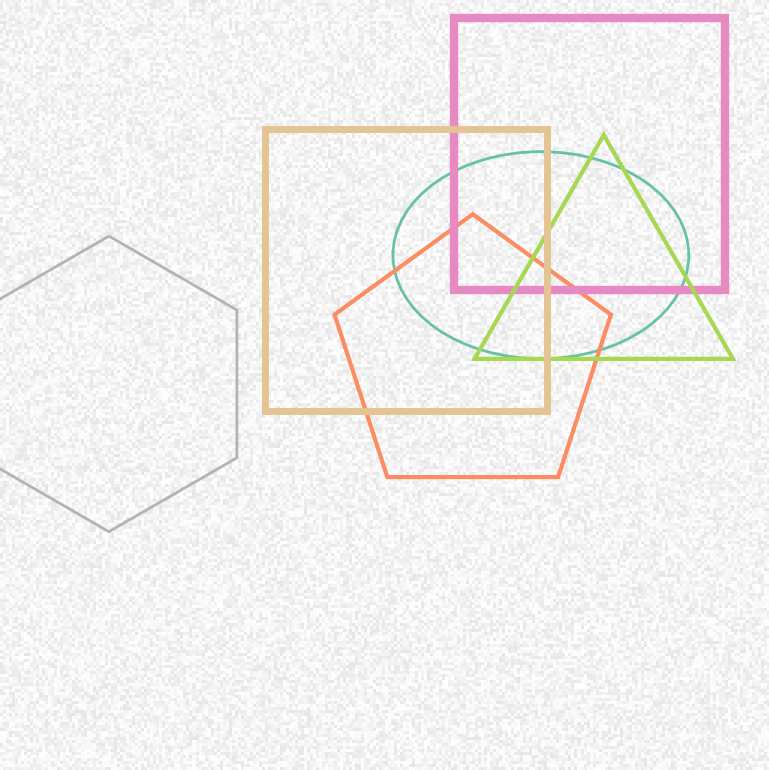[{"shape": "oval", "thickness": 1, "radius": 0.96, "center": [0.702, 0.669]}, {"shape": "pentagon", "thickness": 1.5, "radius": 0.94, "center": [0.614, 0.533]}, {"shape": "square", "thickness": 3, "radius": 0.88, "center": [0.766, 0.8]}, {"shape": "triangle", "thickness": 1.5, "radius": 0.97, "center": [0.784, 0.631]}, {"shape": "square", "thickness": 2.5, "radius": 0.91, "center": [0.527, 0.649]}, {"shape": "hexagon", "thickness": 1, "radius": 0.96, "center": [0.141, 0.501]}]